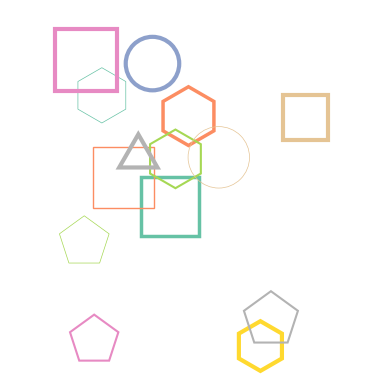[{"shape": "square", "thickness": 2.5, "radius": 0.38, "center": [0.442, 0.463]}, {"shape": "hexagon", "thickness": 0.5, "radius": 0.36, "center": [0.265, 0.752]}, {"shape": "square", "thickness": 1, "radius": 0.4, "center": [0.322, 0.539]}, {"shape": "hexagon", "thickness": 2.5, "radius": 0.38, "center": [0.49, 0.698]}, {"shape": "circle", "thickness": 3, "radius": 0.35, "center": [0.396, 0.835]}, {"shape": "square", "thickness": 3, "radius": 0.4, "center": [0.224, 0.845]}, {"shape": "pentagon", "thickness": 1.5, "radius": 0.33, "center": [0.245, 0.117]}, {"shape": "pentagon", "thickness": 0.5, "radius": 0.34, "center": [0.219, 0.372]}, {"shape": "hexagon", "thickness": 1.5, "radius": 0.38, "center": [0.456, 0.587]}, {"shape": "hexagon", "thickness": 3, "radius": 0.32, "center": [0.676, 0.101]}, {"shape": "circle", "thickness": 0.5, "radius": 0.4, "center": [0.568, 0.591]}, {"shape": "square", "thickness": 3, "radius": 0.29, "center": [0.793, 0.695]}, {"shape": "pentagon", "thickness": 1.5, "radius": 0.37, "center": [0.704, 0.17]}, {"shape": "triangle", "thickness": 3, "radius": 0.29, "center": [0.359, 0.594]}]